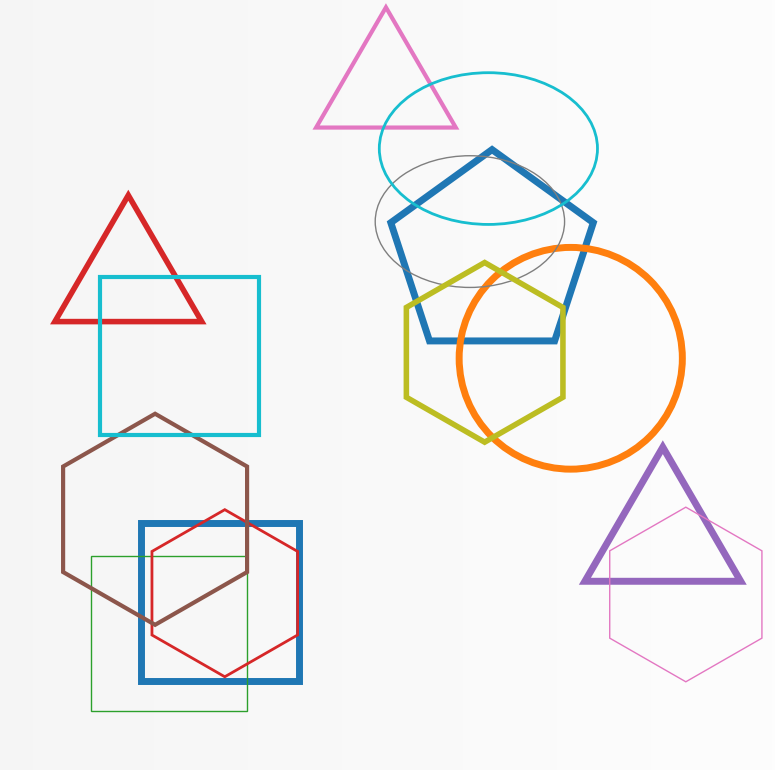[{"shape": "pentagon", "thickness": 2.5, "radius": 0.69, "center": [0.635, 0.668]}, {"shape": "square", "thickness": 2.5, "radius": 0.51, "center": [0.284, 0.218]}, {"shape": "circle", "thickness": 2.5, "radius": 0.72, "center": [0.736, 0.535]}, {"shape": "square", "thickness": 0.5, "radius": 0.5, "center": [0.218, 0.177]}, {"shape": "triangle", "thickness": 2, "radius": 0.55, "center": [0.166, 0.637]}, {"shape": "hexagon", "thickness": 1, "radius": 0.54, "center": [0.29, 0.23]}, {"shape": "triangle", "thickness": 2.5, "radius": 0.58, "center": [0.855, 0.303]}, {"shape": "hexagon", "thickness": 1.5, "radius": 0.69, "center": [0.2, 0.326]}, {"shape": "triangle", "thickness": 1.5, "radius": 0.52, "center": [0.498, 0.886]}, {"shape": "hexagon", "thickness": 0.5, "radius": 0.57, "center": [0.885, 0.228]}, {"shape": "oval", "thickness": 0.5, "radius": 0.61, "center": [0.606, 0.712]}, {"shape": "hexagon", "thickness": 2, "radius": 0.58, "center": [0.625, 0.542]}, {"shape": "square", "thickness": 1.5, "radius": 0.51, "center": [0.232, 0.538]}, {"shape": "oval", "thickness": 1, "radius": 0.7, "center": [0.63, 0.807]}]